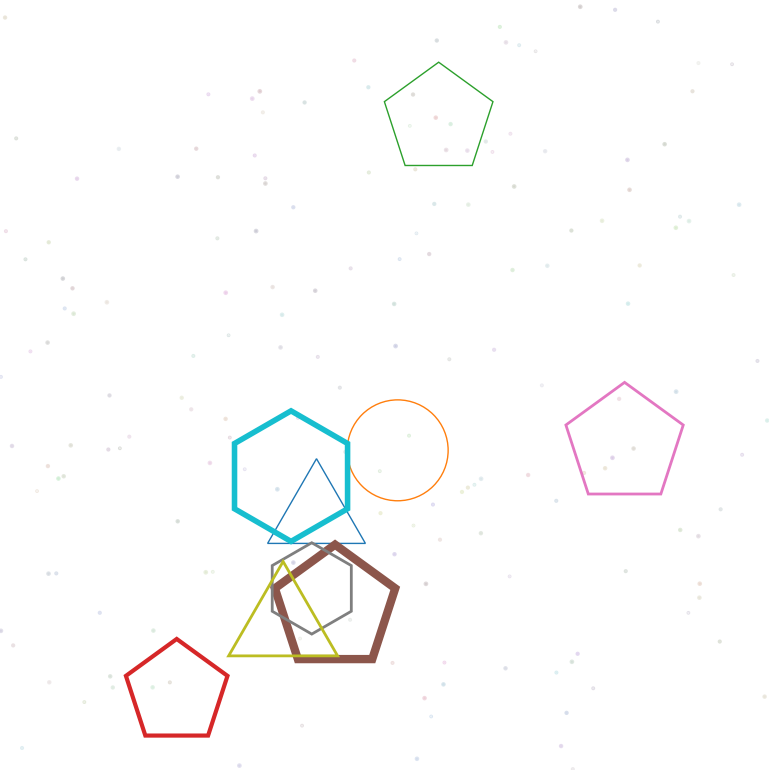[{"shape": "triangle", "thickness": 0.5, "radius": 0.37, "center": [0.411, 0.331]}, {"shape": "circle", "thickness": 0.5, "radius": 0.33, "center": [0.516, 0.415]}, {"shape": "pentagon", "thickness": 0.5, "radius": 0.37, "center": [0.57, 0.845]}, {"shape": "pentagon", "thickness": 1.5, "radius": 0.35, "center": [0.229, 0.101]}, {"shape": "pentagon", "thickness": 3, "radius": 0.41, "center": [0.435, 0.211]}, {"shape": "pentagon", "thickness": 1, "radius": 0.4, "center": [0.811, 0.423]}, {"shape": "hexagon", "thickness": 1, "radius": 0.3, "center": [0.405, 0.236]}, {"shape": "triangle", "thickness": 1, "radius": 0.41, "center": [0.368, 0.189]}, {"shape": "hexagon", "thickness": 2, "radius": 0.42, "center": [0.378, 0.382]}]